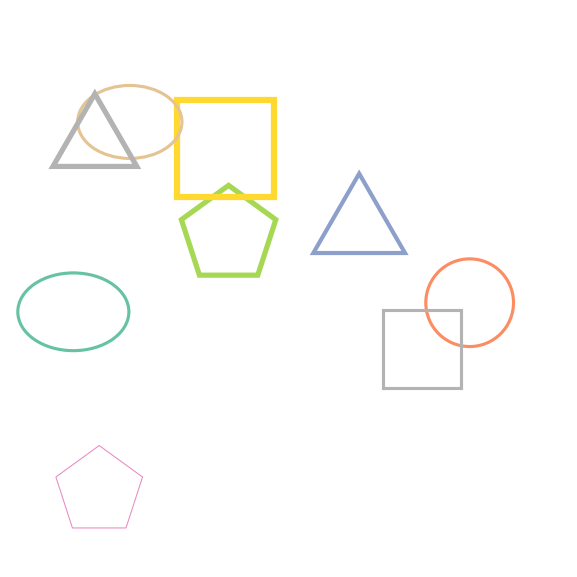[{"shape": "oval", "thickness": 1.5, "radius": 0.48, "center": [0.127, 0.459]}, {"shape": "circle", "thickness": 1.5, "radius": 0.38, "center": [0.813, 0.475]}, {"shape": "triangle", "thickness": 2, "radius": 0.46, "center": [0.622, 0.607]}, {"shape": "pentagon", "thickness": 0.5, "radius": 0.39, "center": [0.172, 0.149]}, {"shape": "pentagon", "thickness": 2.5, "radius": 0.43, "center": [0.396, 0.592]}, {"shape": "square", "thickness": 3, "radius": 0.42, "center": [0.391, 0.742]}, {"shape": "oval", "thickness": 1.5, "radius": 0.45, "center": [0.225, 0.788]}, {"shape": "square", "thickness": 1.5, "radius": 0.34, "center": [0.73, 0.394]}, {"shape": "triangle", "thickness": 2.5, "radius": 0.42, "center": [0.164, 0.753]}]